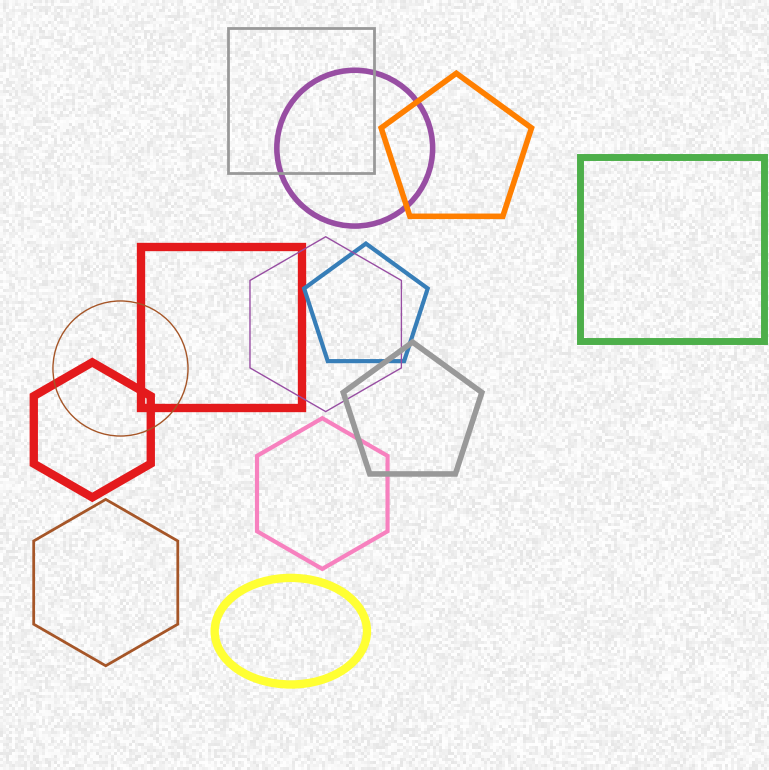[{"shape": "hexagon", "thickness": 3, "radius": 0.44, "center": [0.12, 0.442]}, {"shape": "square", "thickness": 3, "radius": 0.52, "center": [0.287, 0.575]}, {"shape": "pentagon", "thickness": 1.5, "radius": 0.42, "center": [0.475, 0.599]}, {"shape": "square", "thickness": 2.5, "radius": 0.6, "center": [0.872, 0.677]}, {"shape": "circle", "thickness": 2, "radius": 0.51, "center": [0.461, 0.808]}, {"shape": "hexagon", "thickness": 0.5, "radius": 0.57, "center": [0.423, 0.579]}, {"shape": "pentagon", "thickness": 2, "radius": 0.51, "center": [0.593, 0.802]}, {"shape": "oval", "thickness": 3, "radius": 0.49, "center": [0.378, 0.18]}, {"shape": "circle", "thickness": 0.5, "radius": 0.44, "center": [0.156, 0.521]}, {"shape": "hexagon", "thickness": 1, "radius": 0.54, "center": [0.137, 0.243]}, {"shape": "hexagon", "thickness": 1.5, "radius": 0.49, "center": [0.419, 0.359]}, {"shape": "square", "thickness": 1, "radius": 0.47, "center": [0.391, 0.87]}, {"shape": "pentagon", "thickness": 2, "radius": 0.47, "center": [0.536, 0.461]}]